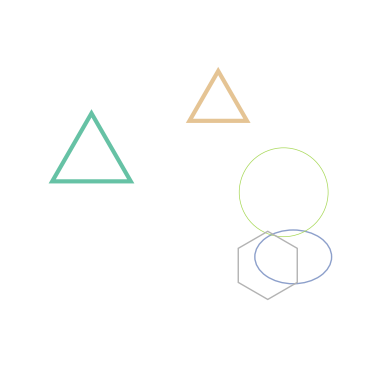[{"shape": "triangle", "thickness": 3, "radius": 0.59, "center": [0.238, 0.588]}, {"shape": "oval", "thickness": 1, "radius": 0.5, "center": [0.762, 0.333]}, {"shape": "circle", "thickness": 0.5, "radius": 0.58, "center": [0.737, 0.501]}, {"shape": "triangle", "thickness": 3, "radius": 0.43, "center": [0.567, 0.729]}, {"shape": "hexagon", "thickness": 1, "radius": 0.44, "center": [0.695, 0.311]}]